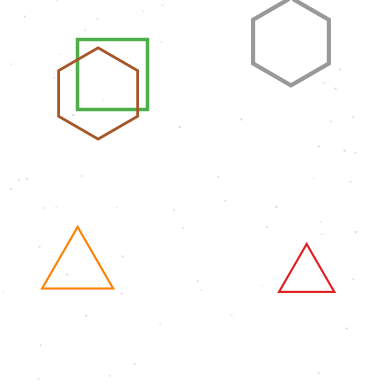[{"shape": "triangle", "thickness": 1.5, "radius": 0.41, "center": [0.797, 0.283]}, {"shape": "square", "thickness": 2.5, "radius": 0.45, "center": [0.291, 0.807]}, {"shape": "triangle", "thickness": 1.5, "radius": 0.53, "center": [0.202, 0.304]}, {"shape": "hexagon", "thickness": 2, "radius": 0.59, "center": [0.255, 0.757]}, {"shape": "hexagon", "thickness": 3, "radius": 0.57, "center": [0.756, 0.892]}]